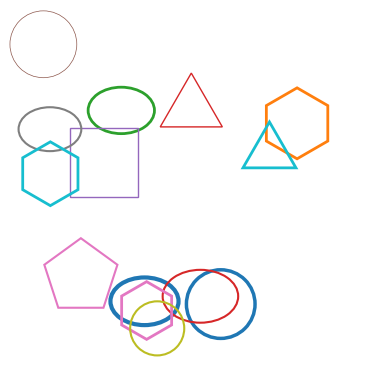[{"shape": "circle", "thickness": 2.5, "radius": 0.45, "center": [0.573, 0.21]}, {"shape": "oval", "thickness": 3, "radius": 0.44, "center": [0.375, 0.217]}, {"shape": "hexagon", "thickness": 2, "radius": 0.46, "center": [0.772, 0.68]}, {"shape": "oval", "thickness": 2, "radius": 0.43, "center": [0.315, 0.713]}, {"shape": "oval", "thickness": 1.5, "radius": 0.49, "center": [0.521, 0.23]}, {"shape": "triangle", "thickness": 1, "radius": 0.47, "center": [0.497, 0.717]}, {"shape": "square", "thickness": 1, "radius": 0.44, "center": [0.27, 0.578]}, {"shape": "circle", "thickness": 0.5, "radius": 0.43, "center": [0.113, 0.885]}, {"shape": "hexagon", "thickness": 2, "radius": 0.37, "center": [0.381, 0.193]}, {"shape": "pentagon", "thickness": 1.5, "radius": 0.5, "center": [0.21, 0.281]}, {"shape": "oval", "thickness": 1.5, "radius": 0.41, "center": [0.13, 0.664]}, {"shape": "circle", "thickness": 1.5, "radius": 0.35, "center": [0.408, 0.147]}, {"shape": "hexagon", "thickness": 2, "radius": 0.41, "center": [0.131, 0.549]}, {"shape": "triangle", "thickness": 2, "radius": 0.4, "center": [0.7, 0.604]}]